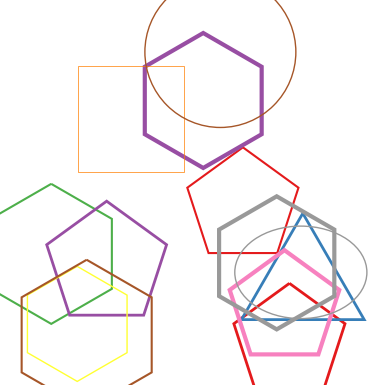[{"shape": "pentagon", "thickness": 2, "radius": 0.76, "center": [0.752, 0.112]}, {"shape": "pentagon", "thickness": 1.5, "radius": 0.76, "center": [0.631, 0.466]}, {"shape": "triangle", "thickness": 2, "radius": 0.92, "center": [0.787, 0.262]}, {"shape": "hexagon", "thickness": 1.5, "radius": 0.91, "center": [0.133, 0.341]}, {"shape": "pentagon", "thickness": 2, "radius": 0.82, "center": [0.277, 0.314]}, {"shape": "hexagon", "thickness": 3, "radius": 0.88, "center": [0.528, 0.739]}, {"shape": "square", "thickness": 0.5, "radius": 0.69, "center": [0.341, 0.691]}, {"shape": "hexagon", "thickness": 1, "radius": 0.75, "center": [0.201, 0.159]}, {"shape": "hexagon", "thickness": 1.5, "radius": 0.98, "center": [0.225, 0.13]}, {"shape": "circle", "thickness": 1, "radius": 0.98, "center": [0.572, 0.865]}, {"shape": "pentagon", "thickness": 3, "radius": 0.75, "center": [0.739, 0.201]}, {"shape": "hexagon", "thickness": 3, "radius": 0.86, "center": [0.719, 0.317]}, {"shape": "oval", "thickness": 1, "radius": 0.86, "center": [0.781, 0.293]}]